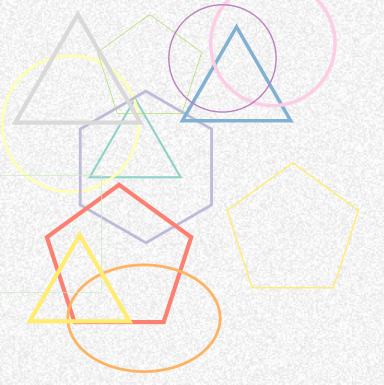[{"shape": "triangle", "thickness": 1.5, "radius": 0.68, "center": [0.351, 0.608]}, {"shape": "circle", "thickness": 2, "radius": 0.88, "center": [0.183, 0.679]}, {"shape": "hexagon", "thickness": 2, "radius": 0.98, "center": [0.379, 0.566]}, {"shape": "pentagon", "thickness": 3, "radius": 0.99, "center": [0.309, 0.323]}, {"shape": "triangle", "thickness": 2.5, "radius": 0.81, "center": [0.614, 0.768]}, {"shape": "oval", "thickness": 2, "radius": 0.99, "center": [0.374, 0.173]}, {"shape": "pentagon", "thickness": 0.5, "radius": 0.71, "center": [0.389, 0.82]}, {"shape": "circle", "thickness": 2.5, "radius": 0.81, "center": [0.709, 0.887]}, {"shape": "triangle", "thickness": 3, "radius": 0.94, "center": [0.202, 0.775]}, {"shape": "circle", "thickness": 1, "radius": 0.7, "center": [0.578, 0.848]}, {"shape": "square", "thickness": 0.5, "radius": 0.76, "center": [0.111, 0.393]}, {"shape": "triangle", "thickness": 3, "radius": 0.75, "center": [0.207, 0.24]}, {"shape": "pentagon", "thickness": 1, "radius": 0.9, "center": [0.761, 0.398]}]